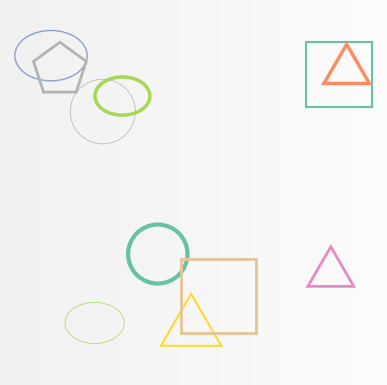[{"shape": "circle", "thickness": 3, "radius": 0.38, "center": [0.407, 0.34]}, {"shape": "square", "thickness": 1.5, "radius": 0.42, "center": [0.876, 0.806]}, {"shape": "triangle", "thickness": 2.5, "radius": 0.34, "center": [0.895, 0.817]}, {"shape": "oval", "thickness": 1, "radius": 0.47, "center": [0.132, 0.855]}, {"shape": "triangle", "thickness": 2, "radius": 0.34, "center": [0.854, 0.291]}, {"shape": "oval", "thickness": 2.5, "radius": 0.35, "center": [0.316, 0.75]}, {"shape": "oval", "thickness": 0.5, "radius": 0.38, "center": [0.244, 0.161]}, {"shape": "triangle", "thickness": 1.5, "radius": 0.45, "center": [0.493, 0.147]}, {"shape": "square", "thickness": 2, "radius": 0.48, "center": [0.563, 0.231]}, {"shape": "circle", "thickness": 0.5, "radius": 0.42, "center": [0.265, 0.71]}, {"shape": "pentagon", "thickness": 2, "radius": 0.36, "center": [0.155, 0.819]}]